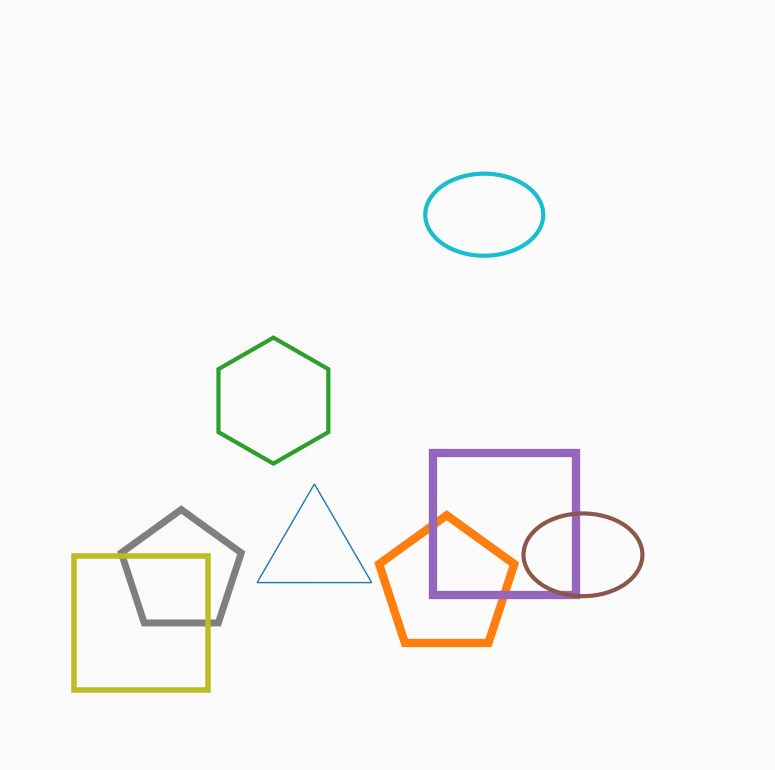[{"shape": "triangle", "thickness": 0.5, "radius": 0.43, "center": [0.406, 0.286]}, {"shape": "pentagon", "thickness": 3, "radius": 0.46, "center": [0.576, 0.239]}, {"shape": "hexagon", "thickness": 1.5, "radius": 0.41, "center": [0.353, 0.48]}, {"shape": "square", "thickness": 3, "radius": 0.46, "center": [0.651, 0.32]}, {"shape": "oval", "thickness": 1.5, "radius": 0.38, "center": [0.752, 0.279]}, {"shape": "pentagon", "thickness": 2.5, "radius": 0.41, "center": [0.234, 0.257]}, {"shape": "square", "thickness": 2, "radius": 0.43, "center": [0.182, 0.191]}, {"shape": "oval", "thickness": 1.5, "radius": 0.38, "center": [0.625, 0.721]}]